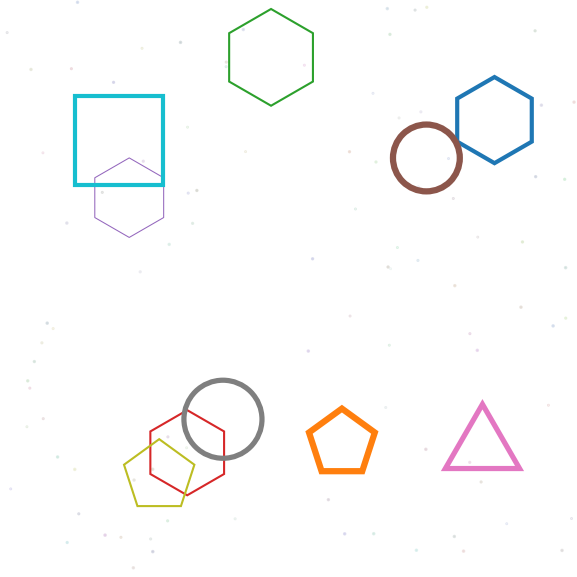[{"shape": "hexagon", "thickness": 2, "radius": 0.37, "center": [0.856, 0.791]}, {"shape": "pentagon", "thickness": 3, "radius": 0.3, "center": [0.592, 0.232]}, {"shape": "hexagon", "thickness": 1, "radius": 0.42, "center": [0.469, 0.9]}, {"shape": "hexagon", "thickness": 1, "radius": 0.37, "center": [0.324, 0.215]}, {"shape": "hexagon", "thickness": 0.5, "radius": 0.34, "center": [0.224, 0.657]}, {"shape": "circle", "thickness": 3, "radius": 0.29, "center": [0.738, 0.726]}, {"shape": "triangle", "thickness": 2.5, "radius": 0.37, "center": [0.835, 0.225]}, {"shape": "circle", "thickness": 2.5, "radius": 0.34, "center": [0.386, 0.273]}, {"shape": "pentagon", "thickness": 1, "radius": 0.32, "center": [0.276, 0.175]}, {"shape": "square", "thickness": 2, "radius": 0.38, "center": [0.206, 0.756]}]